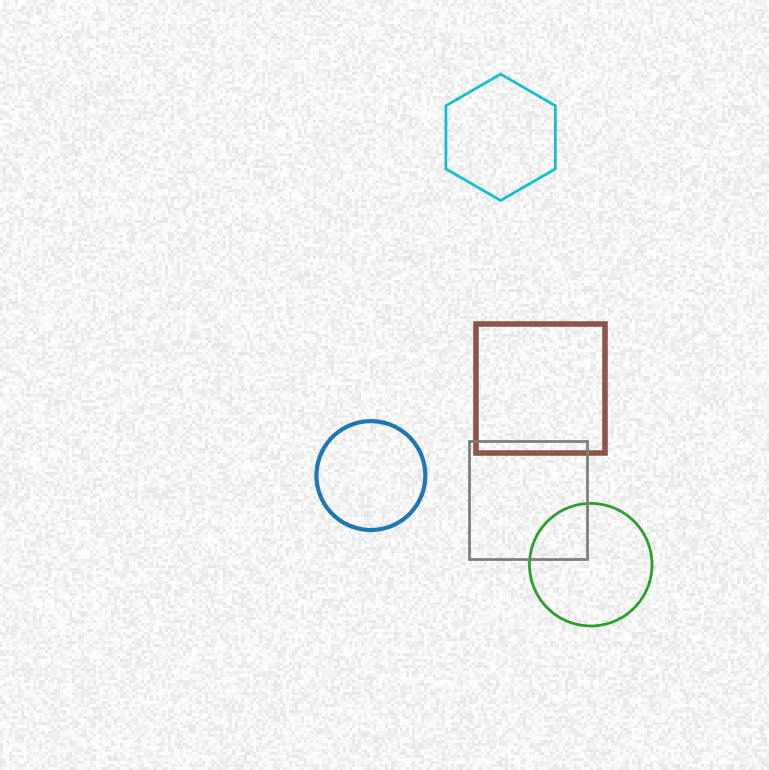[{"shape": "circle", "thickness": 1.5, "radius": 0.35, "center": [0.482, 0.382]}, {"shape": "circle", "thickness": 1, "radius": 0.4, "center": [0.767, 0.267]}, {"shape": "square", "thickness": 2, "radius": 0.42, "center": [0.702, 0.496]}, {"shape": "square", "thickness": 1, "radius": 0.38, "center": [0.686, 0.351]}, {"shape": "hexagon", "thickness": 1, "radius": 0.41, "center": [0.65, 0.822]}]